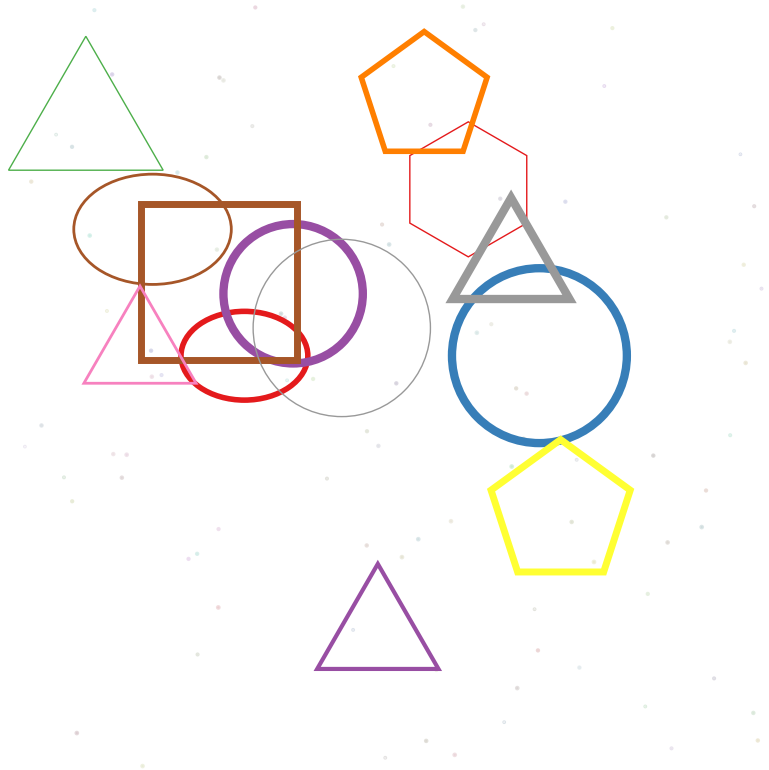[{"shape": "hexagon", "thickness": 0.5, "radius": 0.44, "center": [0.608, 0.754]}, {"shape": "oval", "thickness": 2, "radius": 0.41, "center": [0.317, 0.538]}, {"shape": "circle", "thickness": 3, "radius": 0.57, "center": [0.701, 0.538]}, {"shape": "triangle", "thickness": 0.5, "radius": 0.58, "center": [0.111, 0.837]}, {"shape": "triangle", "thickness": 1.5, "radius": 0.45, "center": [0.491, 0.177]}, {"shape": "circle", "thickness": 3, "radius": 0.45, "center": [0.381, 0.619]}, {"shape": "pentagon", "thickness": 2, "radius": 0.43, "center": [0.551, 0.873]}, {"shape": "pentagon", "thickness": 2.5, "radius": 0.48, "center": [0.728, 0.334]}, {"shape": "square", "thickness": 2.5, "radius": 0.51, "center": [0.284, 0.634]}, {"shape": "oval", "thickness": 1, "radius": 0.51, "center": [0.198, 0.702]}, {"shape": "triangle", "thickness": 1, "radius": 0.42, "center": [0.182, 0.544]}, {"shape": "circle", "thickness": 0.5, "radius": 0.58, "center": [0.444, 0.574]}, {"shape": "triangle", "thickness": 3, "radius": 0.44, "center": [0.664, 0.655]}]